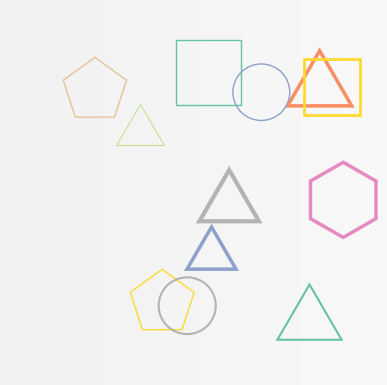[{"shape": "square", "thickness": 1, "radius": 0.42, "center": [0.538, 0.811]}, {"shape": "triangle", "thickness": 1.5, "radius": 0.48, "center": [0.799, 0.165]}, {"shape": "triangle", "thickness": 2.5, "radius": 0.48, "center": [0.825, 0.773]}, {"shape": "circle", "thickness": 1, "radius": 0.37, "center": [0.674, 0.76]}, {"shape": "triangle", "thickness": 2.5, "radius": 0.37, "center": [0.546, 0.337]}, {"shape": "hexagon", "thickness": 2.5, "radius": 0.49, "center": [0.886, 0.481]}, {"shape": "triangle", "thickness": 0.5, "radius": 0.36, "center": [0.363, 0.658]}, {"shape": "square", "thickness": 2, "radius": 0.37, "center": [0.857, 0.775]}, {"shape": "pentagon", "thickness": 1, "radius": 0.43, "center": [0.419, 0.214]}, {"shape": "pentagon", "thickness": 1, "radius": 0.43, "center": [0.245, 0.765]}, {"shape": "circle", "thickness": 1.5, "radius": 0.37, "center": [0.483, 0.206]}, {"shape": "triangle", "thickness": 3, "radius": 0.44, "center": [0.591, 0.47]}]